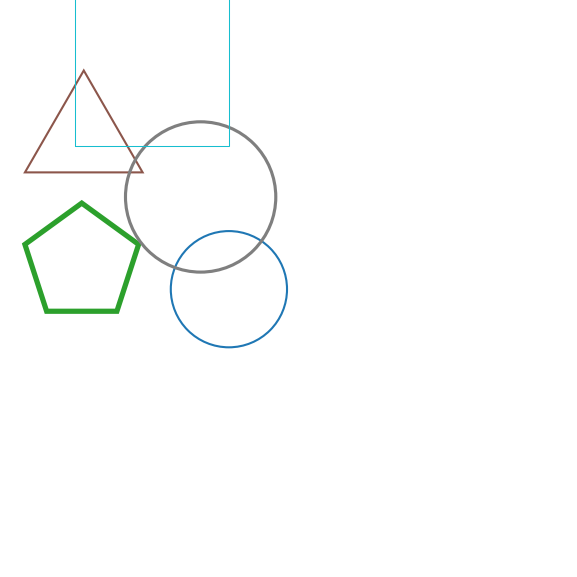[{"shape": "circle", "thickness": 1, "radius": 0.5, "center": [0.396, 0.498]}, {"shape": "pentagon", "thickness": 2.5, "radius": 0.52, "center": [0.142, 0.544]}, {"shape": "triangle", "thickness": 1, "radius": 0.59, "center": [0.145, 0.759]}, {"shape": "circle", "thickness": 1.5, "radius": 0.65, "center": [0.347, 0.658]}, {"shape": "square", "thickness": 0.5, "radius": 0.67, "center": [0.263, 0.881]}]